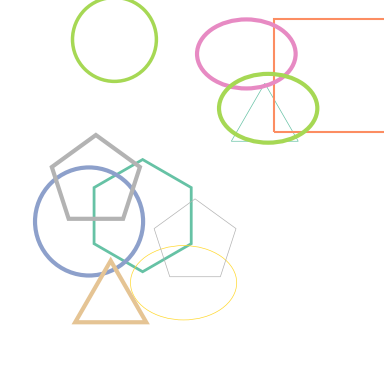[{"shape": "triangle", "thickness": 0.5, "radius": 0.5, "center": [0.688, 0.683]}, {"shape": "hexagon", "thickness": 2, "radius": 0.73, "center": [0.371, 0.44]}, {"shape": "square", "thickness": 1.5, "radius": 0.73, "center": [0.859, 0.804]}, {"shape": "circle", "thickness": 3, "radius": 0.7, "center": [0.231, 0.425]}, {"shape": "oval", "thickness": 3, "radius": 0.64, "center": [0.64, 0.86]}, {"shape": "oval", "thickness": 3, "radius": 0.64, "center": [0.697, 0.719]}, {"shape": "circle", "thickness": 2.5, "radius": 0.54, "center": [0.297, 0.898]}, {"shape": "oval", "thickness": 0.5, "radius": 0.69, "center": [0.477, 0.266]}, {"shape": "triangle", "thickness": 3, "radius": 0.53, "center": [0.288, 0.216]}, {"shape": "pentagon", "thickness": 0.5, "radius": 0.56, "center": [0.507, 0.372]}, {"shape": "pentagon", "thickness": 3, "radius": 0.6, "center": [0.249, 0.529]}]